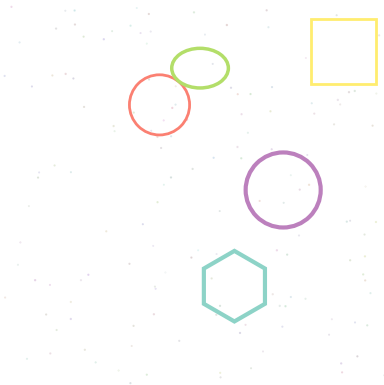[{"shape": "hexagon", "thickness": 3, "radius": 0.46, "center": [0.609, 0.257]}, {"shape": "circle", "thickness": 2, "radius": 0.39, "center": [0.414, 0.728]}, {"shape": "oval", "thickness": 2.5, "radius": 0.37, "center": [0.52, 0.823]}, {"shape": "circle", "thickness": 3, "radius": 0.49, "center": [0.736, 0.507]}, {"shape": "square", "thickness": 2, "radius": 0.42, "center": [0.892, 0.866]}]